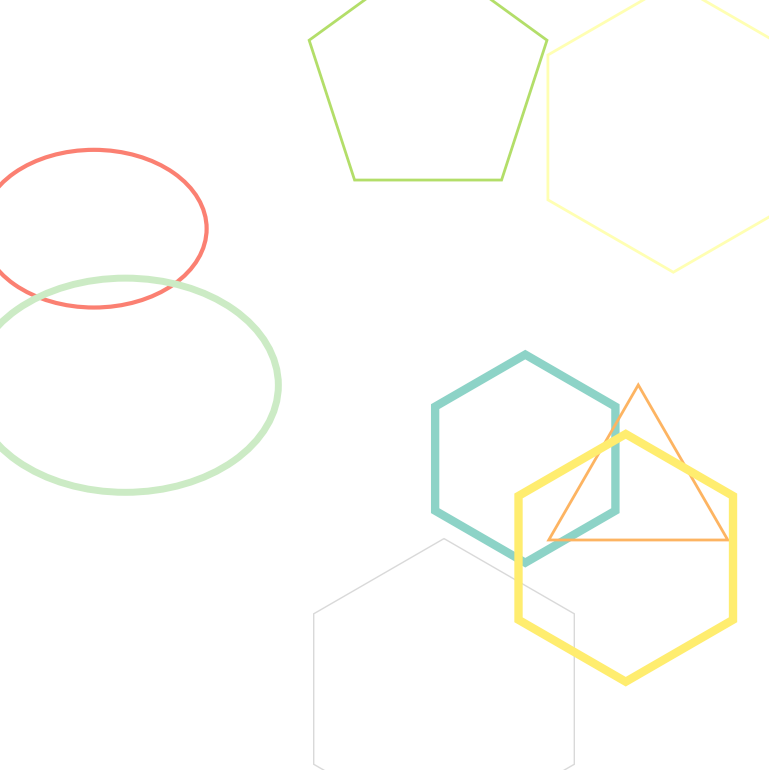[{"shape": "hexagon", "thickness": 3, "radius": 0.68, "center": [0.682, 0.404]}, {"shape": "hexagon", "thickness": 1, "radius": 0.94, "center": [0.874, 0.835]}, {"shape": "oval", "thickness": 1.5, "radius": 0.73, "center": [0.122, 0.703]}, {"shape": "triangle", "thickness": 1, "radius": 0.67, "center": [0.829, 0.366]}, {"shape": "pentagon", "thickness": 1, "radius": 0.81, "center": [0.556, 0.898]}, {"shape": "hexagon", "thickness": 0.5, "radius": 0.98, "center": [0.577, 0.105]}, {"shape": "oval", "thickness": 2.5, "radius": 0.99, "center": [0.163, 0.5]}, {"shape": "hexagon", "thickness": 3, "radius": 0.8, "center": [0.813, 0.275]}]